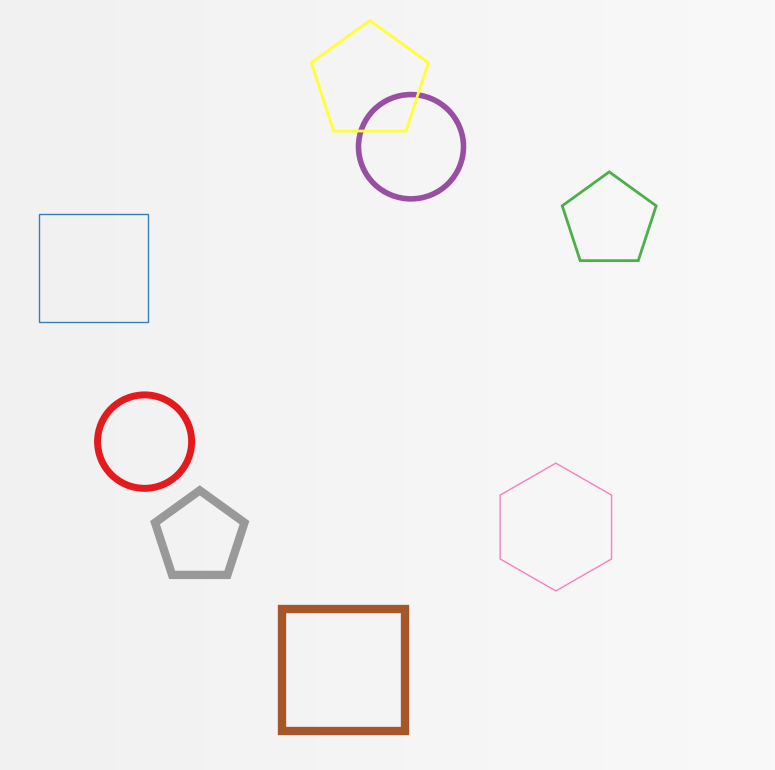[{"shape": "circle", "thickness": 2.5, "radius": 0.3, "center": [0.187, 0.426]}, {"shape": "square", "thickness": 0.5, "radius": 0.35, "center": [0.121, 0.652]}, {"shape": "pentagon", "thickness": 1, "radius": 0.32, "center": [0.786, 0.713]}, {"shape": "circle", "thickness": 2, "radius": 0.34, "center": [0.53, 0.809]}, {"shape": "pentagon", "thickness": 1, "radius": 0.4, "center": [0.477, 0.894]}, {"shape": "square", "thickness": 3, "radius": 0.4, "center": [0.443, 0.129]}, {"shape": "hexagon", "thickness": 0.5, "radius": 0.41, "center": [0.717, 0.316]}, {"shape": "pentagon", "thickness": 3, "radius": 0.3, "center": [0.258, 0.302]}]